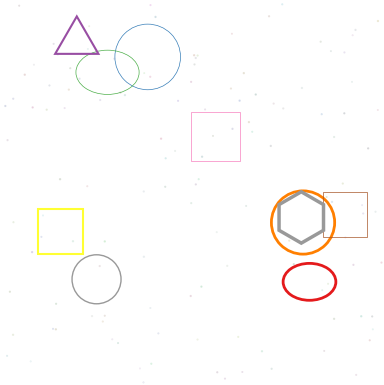[{"shape": "oval", "thickness": 2, "radius": 0.34, "center": [0.804, 0.268]}, {"shape": "circle", "thickness": 0.5, "radius": 0.43, "center": [0.384, 0.852]}, {"shape": "oval", "thickness": 0.5, "radius": 0.41, "center": [0.279, 0.812]}, {"shape": "triangle", "thickness": 1.5, "radius": 0.32, "center": [0.199, 0.893]}, {"shape": "circle", "thickness": 2, "radius": 0.41, "center": [0.787, 0.422]}, {"shape": "square", "thickness": 1.5, "radius": 0.29, "center": [0.158, 0.4]}, {"shape": "square", "thickness": 0.5, "radius": 0.29, "center": [0.896, 0.443]}, {"shape": "square", "thickness": 0.5, "radius": 0.32, "center": [0.56, 0.646]}, {"shape": "circle", "thickness": 1, "radius": 0.32, "center": [0.251, 0.275]}, {"shape": "hexagon", "thickness": 2.5, "radius": 0.33, "center": [0.783, 0.435]}]